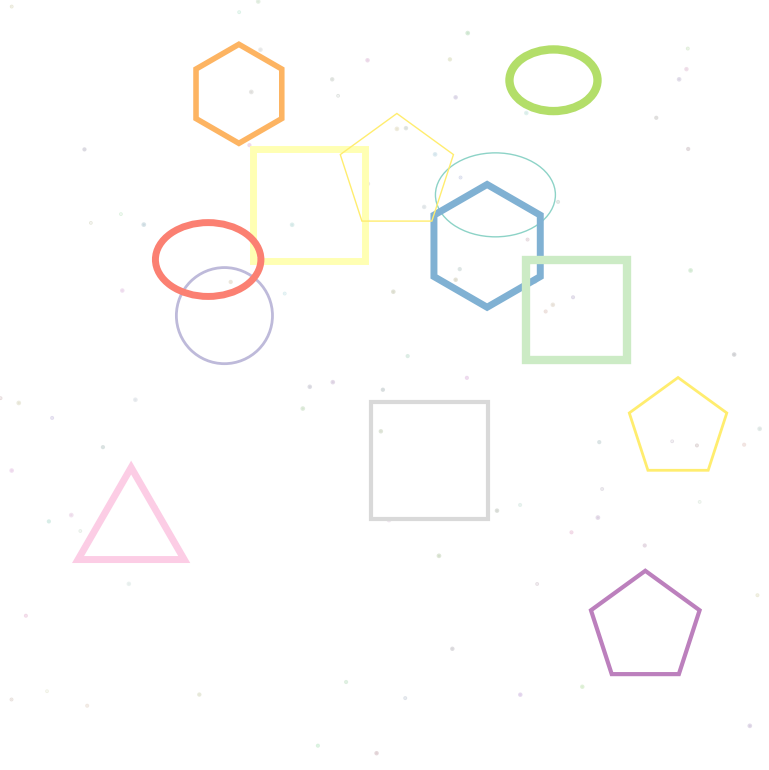[{"shape": "oval", "thickness": 0.5, "radius": 0.39, "center": [0.643, 0.747]}, {"shape": "square", "thickness": 2.5, "radius": 0.36, "center": [0.401, 0.734]}, {"shape": "circle", "thickness": 1, "radius": 0.31, "center": [0.291, 0.59]}, {"shape": "oval", "thickness": 2.5, "radius": 0.34, "center": [0.27, 0.663]}, {"shape": "hexagon", "thickness": 2.5, "radius": 0.4, "center": [0.633, 0.681]}, {"shape": "hexagon", "thickness": 2, "radius": 0.32, "center": [0.31, 0.878]}, {"shape": "oval", "thickness": 3, "radius": 0.29, "center": [0.719, 0.896]}, {"shape": "triangle", "thickness": 2.5, "radius": 0.4, "center": [0.17, 0.313]}, {"shape": "square", "thickness": 1.5, "radius": 0.38, "center": [0.558, 0.402]}, {"shape": "pentagon", "thickness": 1.5, "radius": 0.37, "center": [0.838, 0.185]}, {"shape": "square", "thickness": 3, "radius": 0.33, "center": [0.749, 0.598]}, {"shape": "pentagon", "thickness": 1, "radius": 0.33, "center": [0.881, 0.443]}, {"shape": "pentagon", "thickness": 0.5, "radius": 0.39, "center": [0.515, 0.775]}]